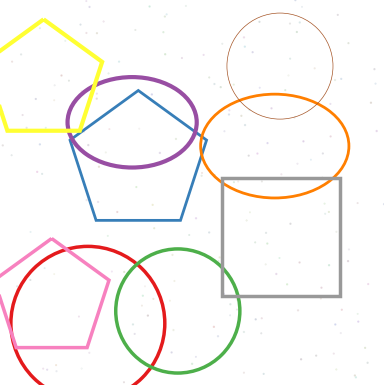[{"shape": "circle", "thickness": 2.5, "radius": 1.0, "center": [0.228, 0.16]}, {"shape": "pentagon", "thickness": 2, "radius": 0.93, "center": [0.359, 0.578]}, {"shape": "circle", "thickness": 2.5, "radius": 0.81, "center": [0.462, 0.192]}, {"shape": "oval", "thickness": 3, "radius": 0.84, "center": [0.343, 0.682]}, {"shape": "oval", "thickness": 2, "radius": 0.96, "center": [0.714, 0.621]}, {"shape": "pentagon", "thickness": 3, "radius": 0.8, "center": [0.113, 0.79]}, {"shape": "circle", "thickness": 0.5, "radius": 0.69, "center": [0.727, 0.828]}, {"shape": "pentagon", "thickness": 2.5, "radius": 0.78, "center": [0.134, 0.224]}, {"shape": "square", "thickness": 2.5, "radius": 0.77, "center": [0.731, 0.384]}]